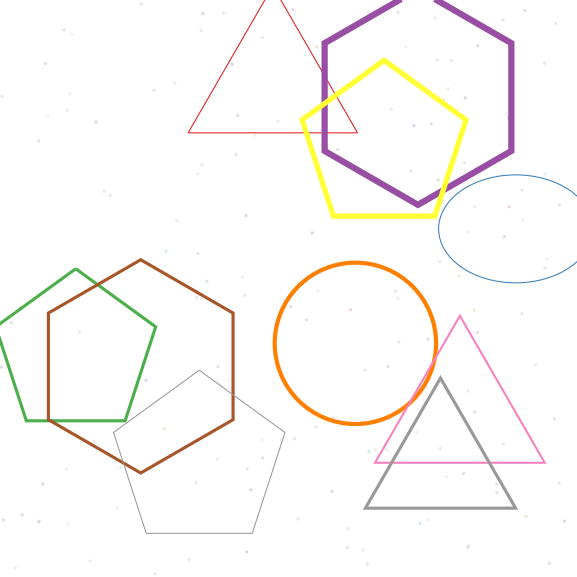[{"shape": "triangle", "thickness": 0.5, "radius": 0.85, "center": [0.472, 0.854]}, {"shape": "oval", "thickness": 0.5, "radius": 0.67, "center": [0.893, 0.603]}, {"shape": "pentagon", "thickness": 1.5, "radius": 0.73, "center": [0.131, 0.388]}, {"shape": "hexagon", "thickness": 3, "radius": 0.93, "center": [0.724, 0.831]}, {"shape": "circle", "thickness": 2, "radius": 0.7, "center": [0.615, 0.405]}, {"shape": "pentagon", "thickness": 2.5, "radius": 0.75, "center": [0.665, 0.745]}, {"shape": "hexagon", "thickness": 1.5, "radius": 0.92, "center": [0.244, 0.365]}, {"shape": "triangle", "thickness": 1, "radius": 0.85, "center": [0.796, 0.283]}, {"shape": "triangle", "thickness": 1.5, "radius": 0.75, "center": [0.763, 0.194]}, {"shape": "pentagon", "thickness": 0.5, "radius": 0.78, "center": [0.345, 0.202]}]